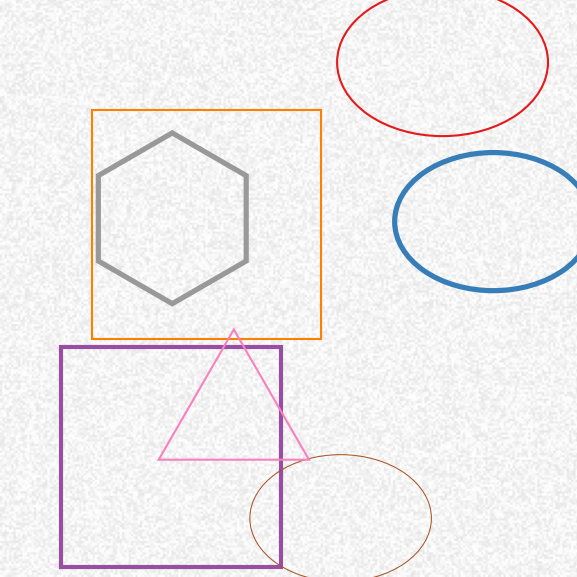[{"shape": "oval", "thickness": 1, "radius": 0.91, "center": [0.766, 0.891]}, {"shape": "oval", "thickness": 2.5, "radius": 0.85, "center": [0.854, 0.615]}, {"shape": "square", "thickness": 2, "radius": 0.95, "center": [0.296, 0.208]}, {"shape": "square", "thickness": 1, "radius": 0.99, "center": [0.357, 0.611]}, {"shape": "oval", "thickness": 0.5, "radius": 0.79, "center": [0.59, 0.102]}, {"shape": "triangle", "thickness": 1, "radius": 0.75, "center": [0.405, 0.278]}, {"shape": "hexagon", "thickness": 2.5, "radius": 0.74, "center": [0.298, 0.621]}]